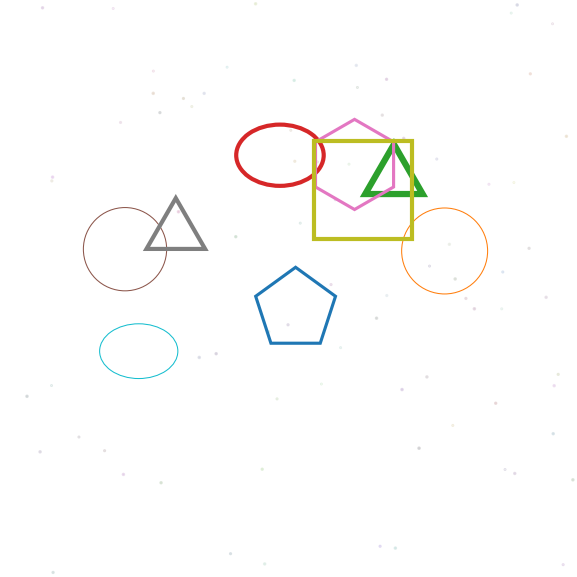[{"shape": "pentagon", "thickness": 1.5, "radius": 0.36, "center": [0.512, 0.464]}, {"shape": "circle", "thickness": 0.5, "radius": 0.37, "center": [0.77, 0.565]}, {"shape": "triangle", "thickness": 3, "radius": 0.29, "center": [0.682, 0.692]}, {"shape": "oval", "thickness": 2, "radius": 0.38, "center": [0.485, 0.73]}, {"shape": "circle", "thickness": 0.5, "radius": 0.36, "center": [0.216, 0.568]}, {"shape": "hexagon", "thickness": 1.5, "radius": 0.39, "center": [0.614, 0.714]}, {"shape": "triangle", "thickness": 2, "radius": 0.29, "center": [0.304, 0.597]}, {"shape": "square", "thickness": 2, "radius": 0.43, "center": [0.629, 0.67]}, {"shape": "oval", "thickness": 0.5, "radius": 0.34, "center": [0.24, 0.391]}]